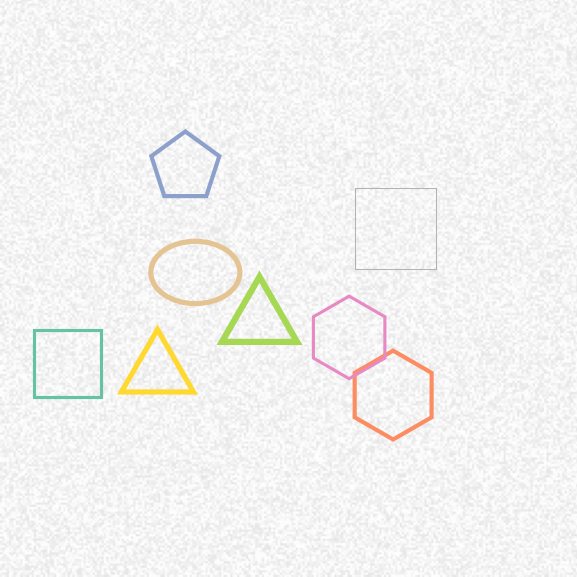[{"shape": "square", "thickness": 1.5, "radius": 0.29, "center": [0.117, 0.37]}, {"shape": "hexagon", "thickness": 2, "radius": 0.38, "center": [0.681, 0.315]}, {"shape": "pentagon", "thickness": 2, "radius": 0.31, "center": [0.321, 0.71]}, {"shape": "hexagon", "thickness": 1.5, "radius": 0.36, "center": [0.605, 0.415]}, {"shape": "triangle", "thickness": 3, "radius": 0.38, "center": [0.449, 0.445]}, {"shape": "triangle", "thickness": 2.5, "radius": 0.36, "center": [0.273, 0.356]}, {"shape": "oval", "thickness": 2.5, "radius": 0.39, "center": [0.338, 0.527]}, {"shape": "square", "thickness": 0.5, "radius": 0.35, "center": [0.685, 0.603]}]